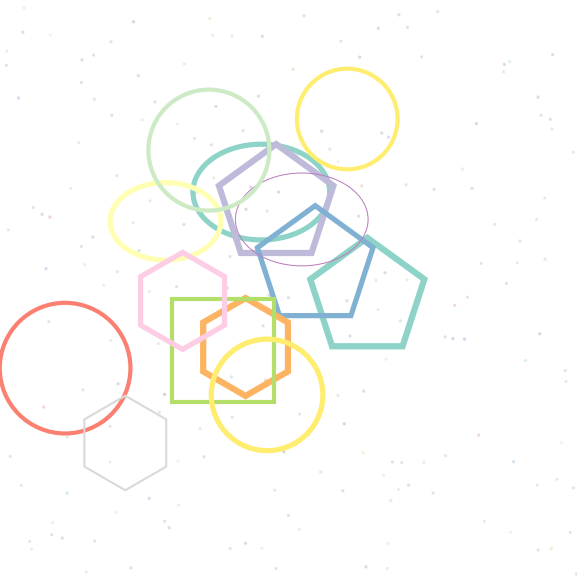[{"shape": "pentagon", "thickness": 3, "radius": 0.52, "center": [0.636, 0.484]}, {"shape": "oval", "thickness": 2.5, "radius": 0.59, "center": [0.452, 0.667]}, {"shape": "oval", "thickness": 2.5, "radius": 0.48, "center": [0.287, 0.616]}, {"shape": "pentagon", "thickness": 3, "radius": 0.52, "center": [0.478, 0.645]}, {"shape": "circle", "thickness": 2, "radius": 0.57, "center": [0.113, 0.362]}, {"shape": "pentagon", "thickness": 2.5, "radius": 0.53, "center": [0.546, 0.538]}, {"shape": "hexagon", "thickness": 3, "radius": 0.42, "center": [0.425, 0.398]}, {"shape": "square", "thickness": 2, "radius": 0.44, "center": [0.386, 0.392]}, {"shape": "hexagon", "thickness": 2.5, "radius": 0.42, "center": [0.316, 0.478]}, {"shape": "hexagon", "thickness": 1, "radius": 0.41, "center": [0.217, 0.232]}, {"shape": "oval", "thickness": 0.5, "radius": 0.57, "center": [0.523, 0.619]}, {"shape": "circle", "thickness": 2, "radius": 0.52, "center": [0.362, 0.739]}, {"shape": "circle", "thickness": 2, "radius": 0.44, "center": [0.601, 0.793]}, {"shape": "circle", "thickness": 2.5, "radius": 0.48, "center": [0.463, 0.315]}]